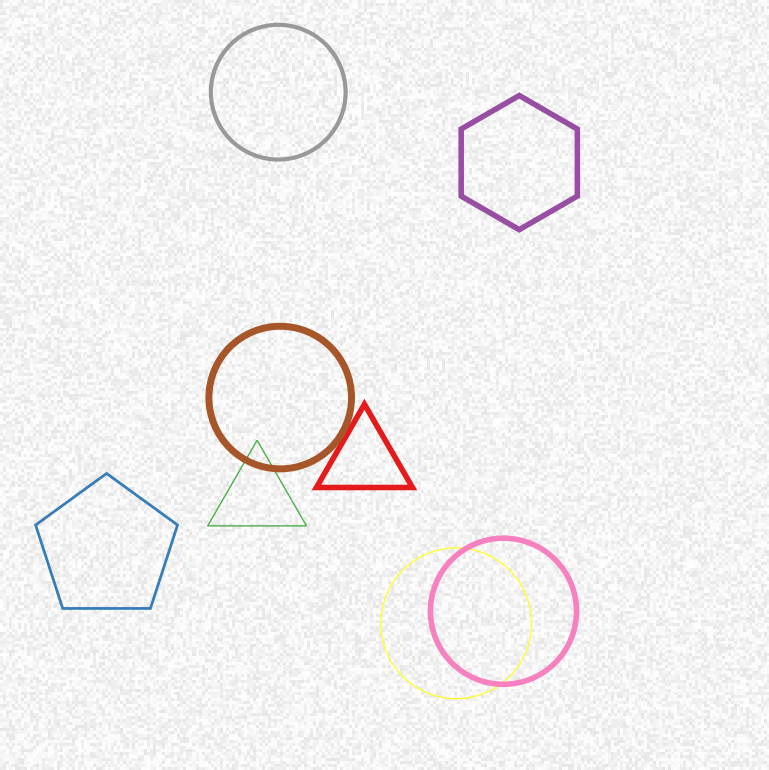[{"shape": "triangle", "thickness": 2, "radius": 0.36, "center": [0.473, 0.403]}, {"shape": "pentagon", "thickness": 1, "radius": 0.48, "center": [0.138, 0.288]}, {"shape": "triangle", "thickness": 0.5, "radius": 0.37, "center": [0.334, 0.354]}, {"shape": "hexagon", "thickness": 2, "radius": 0.44, "center": [0.674, 0.789]}, {"shape": "circle", "thickness": 0.5, "radius": 0.49, "center": [0.593, 0.191]}, {"shape": "circle", "thickness": 2.5, "radius": 0.46, "center": [0.364, 0.484]}, {"shape": "circle", "thickness": 2, "radius": 0.47, "center": [0.654, 0.206]}, {"shape": "circle", "thickness": 1.5, "radius": 0.44, "center": [0.361, 0.88]}]